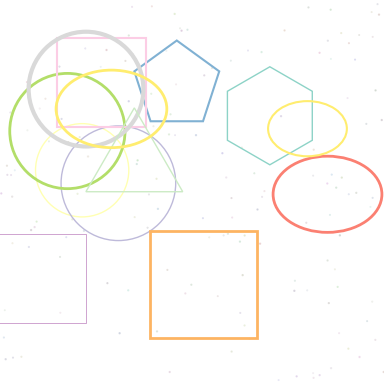[{"shape": "hexagon", "thickness": 1, "radius": 0.64, "center": [0.701, 0.699]}, {"shape": "circle", "thickness": 1, "radius": 0.61, "center": [0.213, 0.558]}, {"shape": "circle", "thickness": 1, "radius": 0.74, "center": [0.307, 0.524]}, {"shape": "oval", "thickness": 2, "radius": 0.71, "center": [0.851, 0.495]}, {"shape": "pentagon", "thickness": 1.5, "radius": 0.58, "center": [0.459, 0.779]}, {"shape": "square", "thickness": 2, "radius": 0.69, "center": [0.528, 0.261]}, {"shape": "circle", "thickness": 2, "radius": 0.75, "center": [0.175, 0.66]}, {"shape": "square", "thickness": 1.5, "radius": 0.58, "center": [0.263, 0.787]}, {"shape": "circle", "thickness": 3, "radius": 0.75, "center": [0.223, 0.769]}, {"shape": "square", "thickness": 0.5, "radius": 0.58, "center": [0.107, 0.277]}, {"shape": "triangle", "thickness": 1, "radius": 0.73, "center": [0.349, 0.575]}, {"shape": "oval", "thickness": 2, "radius": 0.72, "center": [0.29, 0.717]}, {"shape": "oval", "thickness": 1.5, "radius": 0.51, "center": [0.799, 0.666]}]